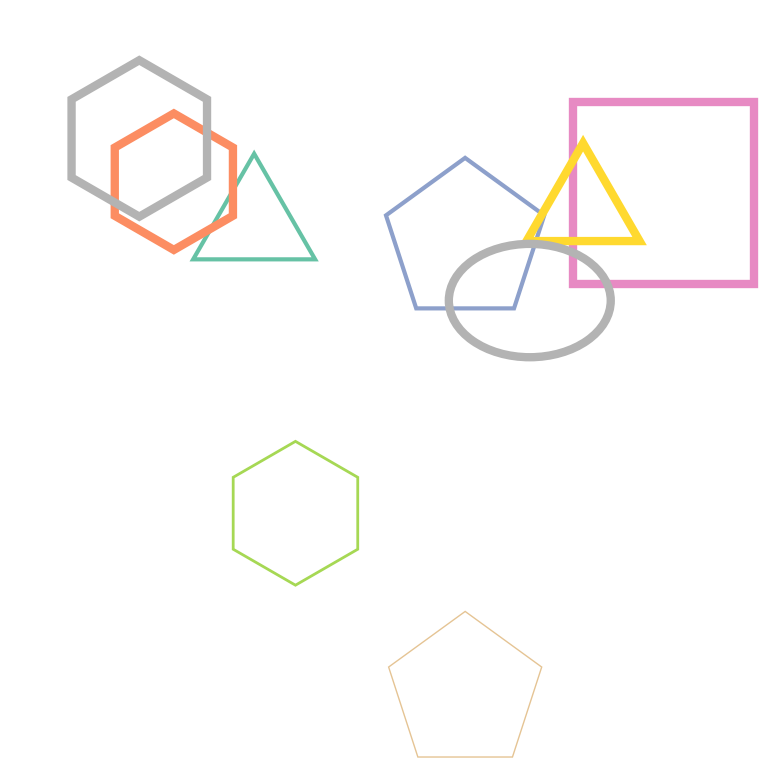[{"shape": "triangle", "thickness": 1.5, "radius": 0.46, "center": [0.33, 0.709]}, {"shape": "hexagon", "thickness": 3, "radius": 0.44, "center": [0.226, 0.764]}, {"shape": "pentagon", "thickness": 1.5, "radius": 0.54, "center": [0.604, 0.687]}, {"shape": "square", "thickness": 3, "radius": 0.59, "center": [0.862, 0.749]}, {"shape": "hexagon", "thickness": 1, "radius": 0.47, "center": [0.384, 0.333]}, {"shape": "triangle", "thickness": 3, "radius": 0.42, "center": [0.757, 0.729]}, {"shape": "pentagon", "thickness": 0.5, "radius": 0.52, "center": [0.604, 0.101]}, {"shape": "oval", "thickness": 3, "radius": 0.53, "center": [0.688, 0.61]}, {"shape": "hexagon", "thickness": 3, "radius": 0.51, "center": [0.181, 0.82]}]